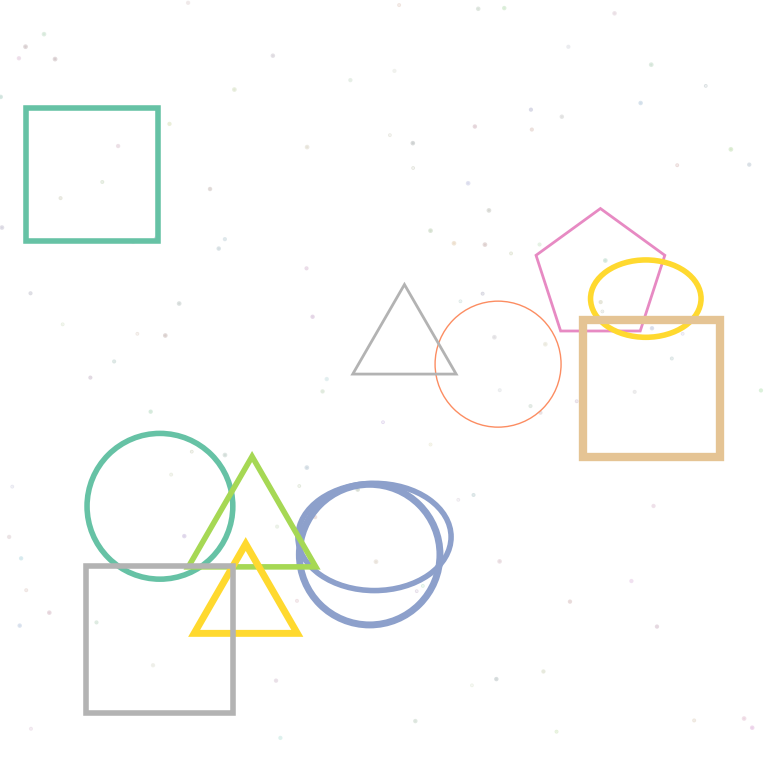[{"shape": "circle", "thickness": 2, "radius": 0.47, "center": [0.208, 0.342]}, {"shape": "square", "thickness": 2, "radius": 0.43, "center": [0.119, 0.773]}, {"shape": "circle", "thickness": 0.5, "radius": 0.41, "center": [0.647, 0.527]}, {"shape": "oval", "thickness": 2, "radius": 0.5, "center": [0.486, 0.303]}, {"shape": "circle", "thickness": 2.5, "radius": 0.46, "center": [0.48, 0.28]}, {"shape": "pentagon", "thickness": 1, "radius": 0.44, "center": [0.78, 0.641]}, {"shape": "triangle", "thickness": 2, "radius": 0.48, "center": [0.327, 0.312]}, {"shape": "oval", "thickness": 2, "radius": 0.36, "center": [0.839, 0.612]}, {"shape": "triangle", "thickness": 2.5, "radius": 0.39, "center": [0.319, 0.216]}, {"shape": "square", "thickness": 3, "radius": 0.44, "center": [0.846, 0.496]}, {"shape": "square", "thickness": 2, "radius": 0.48, "center": [0.207, 0.169]}, {"shape": "triangle", "thickness": 1, "radius": 0.39, "center": [0.525, 0.553]}]